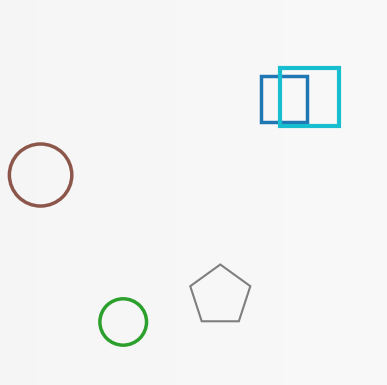[{"shape": "square", "thickness": 2.5, "radius": 0.3, "center": [0.733, 0.742]}, {"shape": "circle", "thickness": 2.5, "radius": 0.3, "center": [0.318, 0.164]}, {"shape": "circle", "thickness": 2.5, "radius": 0.4, "center": [0.105, 0.545]}, {"shape": "pentagon", "thickness": 1.5, "radius": 0.41, "center": [0.568, 0.231]}, {"shape": "square", "thickness": 3, "radius": 0.38, "center": [0.799, 0.748]}]